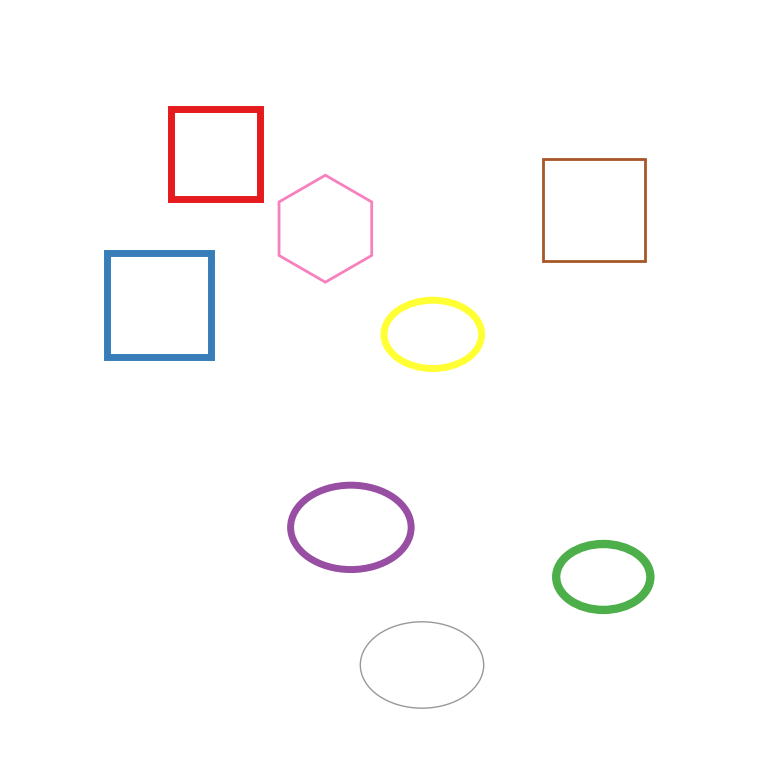[{"shape": "square", "thickness": 2.5, "radius": 0.29, "center": [0.28, 0.8]}, {"shape": "square", "thickness": 2.5, "radius": 0.34, "center": [0.206, 0.604]}, {"shape": "oval", "thickness": 3, "radius": 0.31, "center": [0.783, 0.251]}, {"shape": "oval", "thickness": 2.5, "radius": 0.39, "center": [0.456, 0.315]}, {"shape": "oval", "thickness": 2.5, "radius": 0.32, "center": [0.562, 0.566]}, {"shape": "square", "thickness": 1, "radius": 0.33, "center": [0.771, 0.727]}, {"shape": "hexagon", "thickness": 1, "radius": 0.35, "center": [0.423, 0.703]}, {"shape": "oval", "thickness": 0.5, "radius": 0.4, "center": [0.548, 0.136]}]